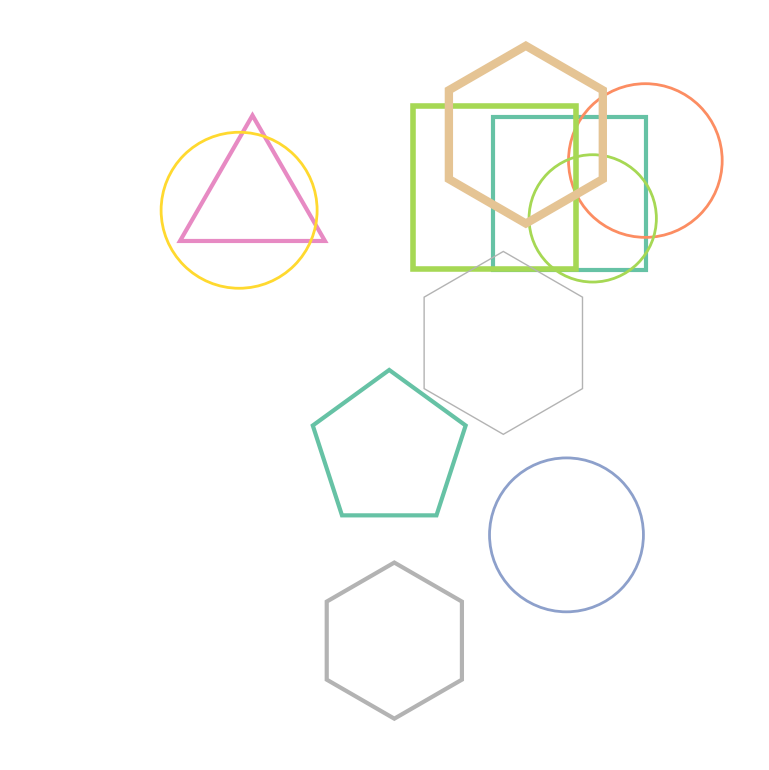[{"shape": "square", "thickness": 1.5, "radius": 0.5, "center": [0.739, 0.748]}, {"shape": "pentagon", "thickness": 1.5, "radius": 0.52, "center": [0.505, 0.415]}, {"shape": "circle", "thickness": 1, "radius": 0.5, "center": [0.838, 0.792]}, {"shape": "circle", "thickness": 1, "radius": 0.5, "center": [0.736, 0.305]}, {"shape": "triangle", "thickness": 1.5, "radius": 0.54, "center": [0.328, 0.741]}, {"shape": "circle", "thickness": 1, "radius": 0.41, "center": [0.77, 0.716]}, {"shape": "square", "thickness": 2, "radius": 0.53, "center": [0.642, 0.757]}, {"shape": "circle", "thickness": 1, "radius": 0.51, "center": [0.311, 0.727]}, {"shape": "hexagon", "thickness": 3, "radius": 0.58, "center": [0.683, 0.825]}, {"shape": "hexagon", "thickness": 1.5, "radius": 0.51, "center": [0.512, 0.168]}, {"shape": "hexagon", "thickness": 0.5, "radius": 0.59, "center": [0.654, 0.555]}]